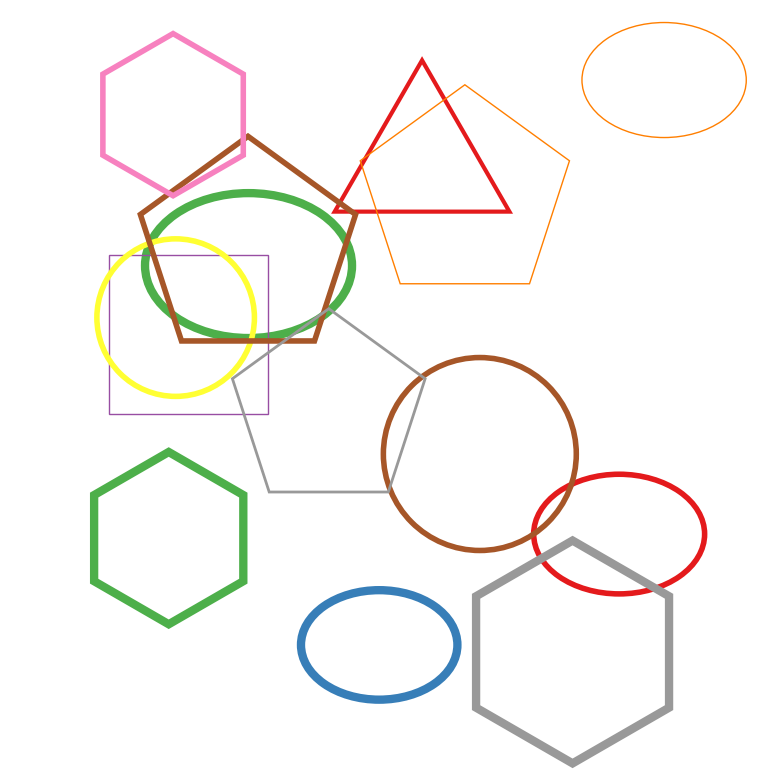[{"shape": "oval", "thickness": 2, "radius": 0.55, "center": [0.804, 0.306]}, {"shape": "triangle", "thickness": 1.5, "radius": 0.66, "center": [0.548, 0.791]}, {"shape": "oval", "thickness": 3, "radius": 0.51, "center": [0.492, 0.162]}, {"shape": "hexagon", "thickness": 3, "radius": 0.56, "center": [0.219, 0.301]}, {"shape": "oval", "thickness": 3, "radius": 0.67, "center": [0.323, 0.655]}, {"shape": "square", "thickness": 0.5, "radius": 0.52, "center": [0.245, 0.565]}, {"shape": "oval", "thickness": 0.5, "radius": 0.53, "center": [0.862, 0.896]}, {"shape": "pentagon", "thickness": 0.5, "radius": 0.71, "center": [0.604, 0.747]}, {"shape": "circle", "thickness": 2, "radius": 0.51, "center": [0.228, 0.588]}, {"shape": "pentagon", "thickness": 2, "radius": 0.73, "center": [0.322, 0.676]}, {"shape": "circle", "thickness": 2, "radius": 0.63, "center": [0.623, 0.41]}, {"shape": "hexagon", "thickness": 2, "radius": 0.53, "center": [0.225, 0.851]}, {"shape": "hexagon", "thickness": 3, "radius": 0.72, "center": [0.744, 0.153]}, {"shape": "pentagon", "thickness": 1, "radius": 0.66, "center": [0.427, 0.468]}]